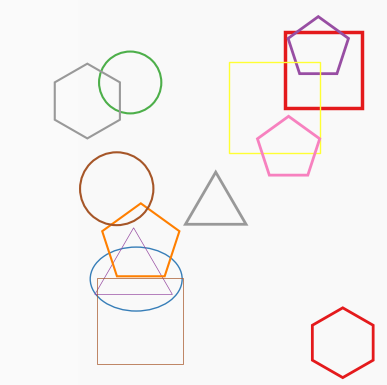[{"shape": "square", "thickness": 2.5, "radius": 0.49, "center": [0.835, 0.819]}, {"shape": "hexagon", "thickness": 2, "radius": 0.45, "center": [0.885, 0.11]}, {"shape": "oval", "thickness": 1, "radius": 0.59, "center": [0.351, 0.275]}, {"shape": "circle", "thickness": 1.5, "radius": 0.4, "center": [0.336, 0.786]}, {"shape": "pentagon", "thickness": 2, "radius": 0.41, "center": [0.821, 0.875]}, {"shape": "triangle", "thickness": 0.5, "radius": 0.58, "center": [0.345, 0.293]}, {"shape": "pentagon", "thickness": 1.5, "radius": 0.52, "center": [0.363, 0.367]}, {"shape": "square", "thickness": 1, "radius": 0.59, "center": [0.709, 0.722]}, {"shape": "square", "thickness": 0.5, "radius": 0.56, "center": [0.361, 0.166]}, {"shape": "circle", "thickness": 1.5, "radius": 0.47, "center": [0.301, 0.51]}, {"shape": "pentagon", "thickness": 2, "radius": 0.42, "center": [0.745, 0.613]}, {"shape": "hexagon", "thickness": 1.5, "radius": 0.49, "center": [0.225, 0.738]}, {"shape": "triangle", "thickness": 2, "radius": 0.45, "center": [0.557, 0.463]}]